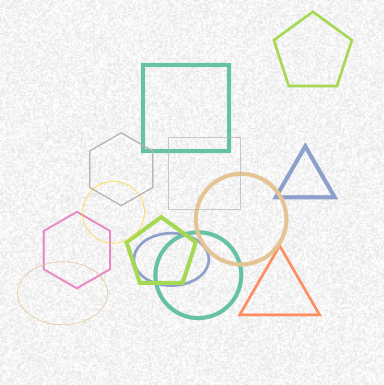[{"shape": "square", "thickness": 3, "radius": 0.56, "center": [0.483, 0.719]}, {"shape": "circle", "thickness": 3, "radius": 0.56, "center": [0.515, 0.285]}, {"shape": "triangle", "thickness": 2, "radius": 0.6, "center": [0.726, 0.242]}, {"shape": "oval", "thickness": 2, "radius": 0.49, "center": [0.445, 0.326]}, {"shape": "triangle", "thickness": 3, "radius": 0.44, "center": [0.793, 0.532]}, {"shape": "hexagon", "thickness": 1.5, "radius": 0.5, "center": [0.2, 0.35]}, {"shape": "pentagon", "thickness": 3, "radius": 0.47, "center": [0.419, 0.342]}, {"shape": "pentagon", "thickness": 2, "radius": 0.53, "center": [0.813, 0.863]}, {"shape": "circle", "thickness": 0.5, "radius": 0.4, "center": [0.295, 0.449]}, {"shape": "oval", "thickness": 0.5, "radius": 0.58, "center": [0.163, 0.238]}, {"shape": "circle", "thickness": 3, "radius": 0.59, "center": [0.626, 0.431]}, {"shape": "hexagon", "thickness": 1, "radius": 0.47, "center": [0.315, 0.56]}, {"shape": "square", "thickness": 0.5, "radius": 0.47, "center": [0.531, 0.55]}]